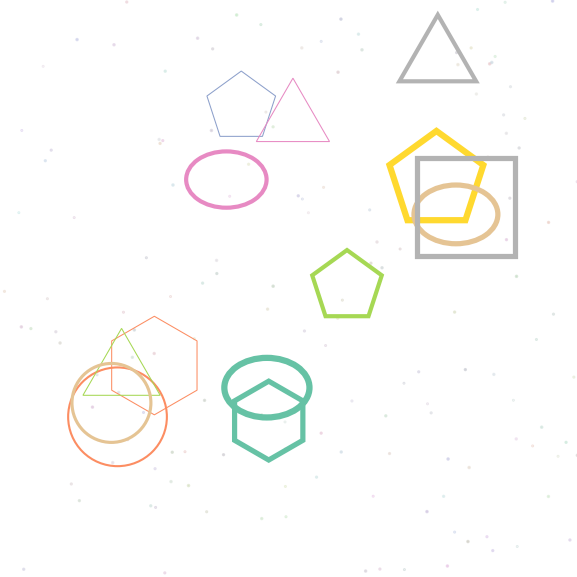[{"shape": "oval", "thickness": 3, "radius": 0.37, "center": [0.462, 0.328]}, {"shape": "hexagon", "thickness": 2.5, "radius": 0.34, "center": [0.465, 0.271]}, {"shape": "circle", "thickness": 1, "radius": 0.43, "center": [0.203, 0.277]}, {"shape": "hexagon", "thickness": 0.5, "radius": 0.43, "center": [0.267, 0.366]}, {"shape": "pentagon", "thickness": 0.5, "radius": 0.31, "center": [0.418, 0.814]}, {"shape": "triangle", "thickness": 0.5, "radius": 0.37, "center": [0.507, 0.791]}, {"shape": "oval", "thickness": 2, "radius": 0.35, "center": [0.392, 0.688]}, {"shape": "pentagon", "thickness": 2, "radius": 0.32, "center": [0.601, 0.503]}, {"shape": "triangle", "thickness": 0.5, "radius": 0.39, "center": [0.211, 0.353]}, {"shape": "pentagon", "thickness": 3, "radius": 0.43, "center": [0.756, 0.687]}, {"shape": "circle", "thickness": 1.5, "radius": 0.34, "center": [0.193, 0.301]}, {"shape": "oval", "thickness": 2.5, "radius": 0.36, "center": [0.789, 0.628]}, {"shape": "square", "thickness": 2.5, "radius": 0.42, "center": [0.807, 0.641]}, {"shape": "triangle", "thickness": 2, "radius": 0.38, "center": [0.758, 0.897]}]